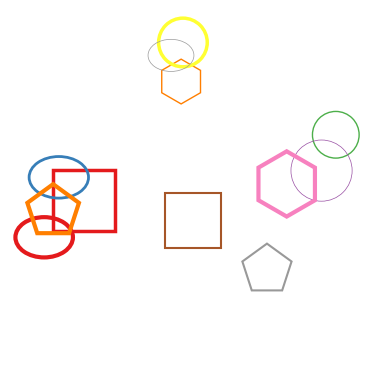[{"shape": "oval", "thickness": 3, "radius": 0.37, "center": [0.115, 0.384]}, {"shape": "square", "thickness": 2.5, "radius": 0.4, "center": [0.218, 0.479]}, {"shape": "oval", "thickness": 2, "radius": 0.39, "center": [0.153, 0.539]}, {"shape": "circle", "thickness": 1, "radius": 0.3, "center": [0.872, 0.65]}, {"shape": "circle", "thickness": 0.5, "radius": 0.4, "center": [0.835, 0.557]}, {"shape": "hexagon", "thickness": 1, "radius": 0.29, "center": [0.47, 0.788]}, {"shape": "pentagon", "thickness": 3, "radius": 0.35, "center": [0.138, 0.451]}, {"shape": "circle", "thickness": 2.5, "radius": 0.32, "center": [0.475, 0.89]}, {"shape": "square", "thickness": 1.5, "radius": 0.36, "center": [0.501, 0.426]}, {"shape": "hexagon", "thickness": 3, "radius": 0.42, "center": [0.745, 0.522]}, {"shape": "oval", "thickness": 0.5, "radius": 0.3, "center": [0.444, 0.856]}, {"shape": "pentagon", "thickness": 1.5, "radius": 0.34, "center": [0.693, 0.3]}]